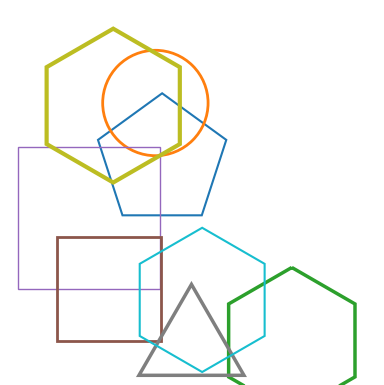[{"shape": "pentagon", "thickness": 1.5, "radius": 0.88, "center": [0.421, 0.582]}, {"shape": "circle", "thickness": 2, "radius": 0.68, "center": [0.404, 0.732]}, {"shape": "hexagon", "thickness": 2.5, "radius": 0.95, "center": [0.758, 0.116]}, {"shape": "square", "thickness": 1, "radius": 0.92, "center": [0.23, 0.434]}, {"shape": "square", "thickness": 2, "radius": 0.68, "center": [0.284, 0.25]}, {"shape": "triangle", "thickness": 2.5, "radius": 0.79, "center": [0.497, 0.104]}, {"shape": "hexagon", "thickness": 3, "radius": 1.0, "center": [0.294, 0.726]}, {"shape": "hexagon", "thickness": 1.5, "radius": 0.94, "center": [0.525, 0.221]}]